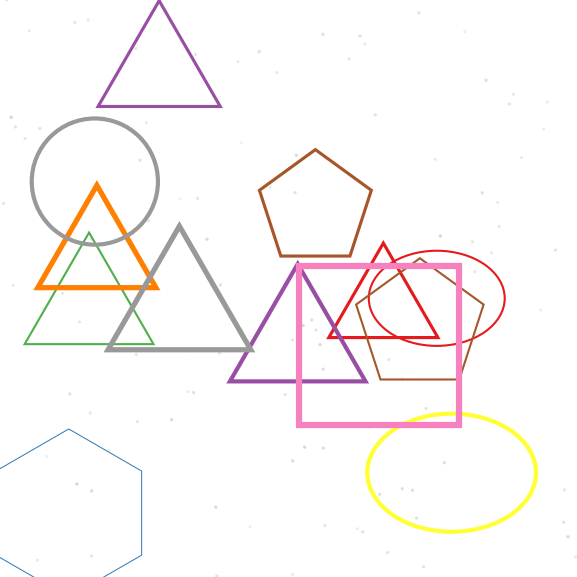[{"shape": "triangle", "thickness": 1.5, "radius": 0.55, "center": [0.664, 0.469]}, {"shape": "oval", "thickness": 1, "radius": 0.59, "center": [0.756, 0.483]}, {"shape": "hexagon", "thickness": 0.5, "radius": 0.73, "center": [0.119, 0.111]}, {"shape": "triangle", "thickness": 1, "radius": 0.64, "center": [0.154, 0.468]}, {"shape": "triangle", "thickness": 1.5, "radius": 0.61, "center": [0.276, 0.876]}, {"shape": "triangle", "thickness": 2, "radius": 0.68, "center": [0.516, 0.407]}, {"shape": "triangle", "thickness": 2.5, "radius": 0.59, "center": [0.168, 0.56]}, {"shape": "oval", "thickness": 2, "radius": 0.73, "center": [0.782, 0.181]}, {"shape": "pentagon", "thickness": 1, "radius": 0.58, "center": [0.727, 0.436]}, {"shape": "pentagon", "thickness": 1.5, "radius": 0.51, "center": [0.546, 0.638]}, {"shape": "square", "thickness": 3, "radius": 0.69, "center": [0.656, 0.401]}, {"shape": "circle", "thickness": 2, "radius": 0.55, "center": [0.164, 0.685]}, {"shape": "triangle", "thickness": 2.5, "radius": 0.71, "center": [0.311, 0.465]}]